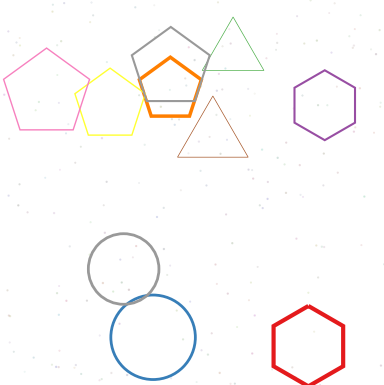[{"shape": "hexagon", "thickness": 3, "radius": 0.52, "center": [0.801, 0.101]}, {"shape": "circle", "thickness": 2, "radius": 0.55, "center": [0.398, 0.124]}, {"shape": "triangle", "thickness": 0.5, "radius": 0.46, "center": [0.605, 0.863]}, {"shape": "hexagon", "thickness": 1.5, "radius": 0.45, "center": [0.844, 0.727]}, {"shape": "pentagon", "thickness": 2.5, "radius": 0.42, "center": [0.442, 0.767]}, {"shape": "pentagon", "thickness": 1, "radius": 0.48, "center": [0.286, 0.727]}, {"shape": "triangle", "thickness": 0.5, "radius": 0.53, "center": [0.553, 0.645]}, {"shape": "pentagon", "thickness": 1, "radius": 0.59, "center": [0.121, 0.758]}, {"shape": "circle", "thickness": 2, "radius": 0.46, "center": [0.321, 0.301]}, {"shape": "pentagon", "thickness": 1.5, "radius": 0.53, "center": [0.444, 0.824]}]